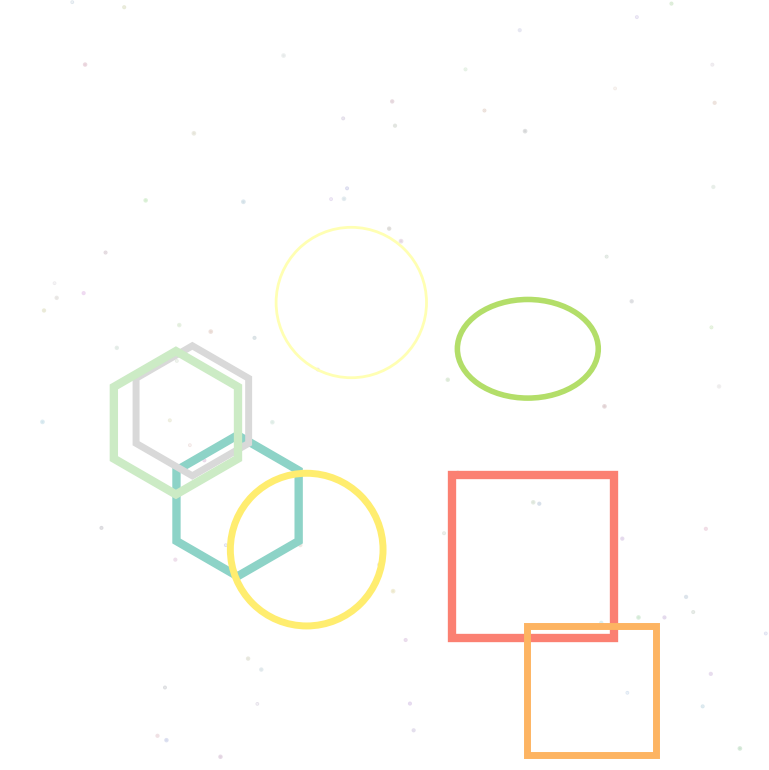[{"shape": "hexagon", "thickness": 3, "radius": 0.46, "center": [0.309, 0.343]}, {"shape": "circle", "thickness": 1, "radius": 0.49, "center": [0.456, 0.607]}, {"shape": "square", "thickness": 3, "radius": 0.53, "center": [0.692, 0.277]}, {"shape": "square", "thickness": 2.5, "radius": 0.42, "center": [0.768, 0.103]}, {"shape": "oval", "thickness": 2, "radius": 0.46, "center": [0.685, 0.547]}, {"shape": "hexagon", "thickness": 2.5, "radius": 0.42, "center": [0.25, 0.466]}, {"shape": "hexagon", "thickness": 3, "radius": 0.47, "center": [0.228, 0.451]}, {"shape": "circle", "thickness": 2.5, "radius": 0.5, "center": [0.398, 0.286]}]